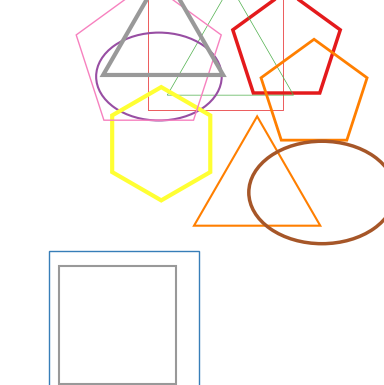[{"shape": "square", "thickness": 0.5, "radius": 0.87, "center": [0.56, 0.887]}, {"shape": "pentagon", "thickness": 2.5, "radius": 0.73, "center": [0.744, 0.877]}, {"shape": "square", "thickness": 1, "radius": 0.97, "center": [0.323, 0.152]}, {"shape": "triangle", "thickness": 0.5, "radius": 0.95, "center": [0.598, 0.848]}, {"shape": "oval", "thickness": 1.5, "radius": 0.82, "center": [0.413, 0.801]}, {"shape": "triangle", "thickness": 1.5, "radius": 0.95, "center": [0.668, 0.508]}, {"shape": "pentagon", "thickness": 2, "radius": 0.72, "center": [0.816, 0.753]}, {"shape": "hexagon", "thickness": 3, "radius": 0.74, "center": [0.419, 0.627]}, {"shape": "oval", "thickness": 2.5, "radius": 0.95, "center": [0.836, 0.5]}, {"shape": "pentagon", "thickness": 1, "radius": 0.99, "center": [0.386, 0.848]}, {"shape": "square", "thickness": 1.5, "radius": 0.76, "center": [0.305, 0.156]}, {"shape": "triangle", "thickness": 3, "radius": 0.9, "center": [0.424, 0.895]}]